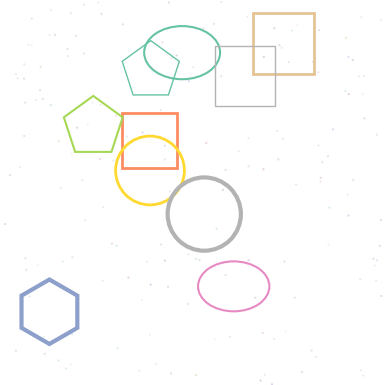[{"shape": "oval", "thickness": 1.5, "radius": 0.49, "center": [0.473, 0.863]}, {"shape": "pentagon", "thickness": 1, "radius": 0.39, "center": [0.392, 0.817]}, {"shape": "square", "thickness": 2, "radius": 0.35, "center": [0.388, 0.635]}, {"shape": "hexagon", "thickness": 3, "radius": 0.42, "center": [0.128, 0.19]}, {"shape": "oval", "thickness": 1.5, "radius": 0.46, "center": [0.607, 0.256]}, {"shape": "pentagon", "thickness": 1.5, "radius": 0.4, "center": [0.242, 0.67]}, {"shape": "circle", "thickness": 2, "radius": 0.45, "center": [0.39, 0.557]}, {"shape": "square", "thickness": 2, "radius": 0.4, "center": [0.738, 0.886]}, {"shape": "circle", "thickness": 3, "radius": 0.48, "center": [0.531, 0.444]}, {"shape": "square", "thickness": 1, "radius": 0.39, "center": [0.637, 0.803]}]